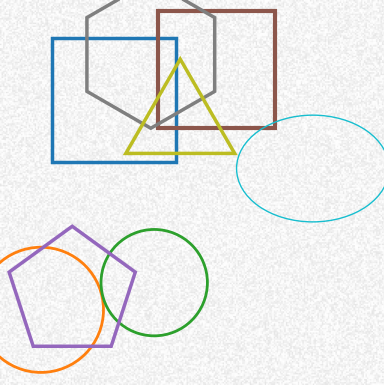[{"shape": "square", "thickness": 2.5, "radius": 0.8, "center": [0.296, 0.74]}, {"shape": "circle", "thickness": 2, "radius": 0.81, "center": [0.106, 0.195]}, {"shape": "circle", "thickness": 2, "radius": 0.69, "center": [0.401, 0.266]}, {"shape": "pentagon", "thickness": 2.5, "radius": 0.86, "center": [0.188, 0.24]}, {"shape": "square", "thickness": 3, "radius": 0.76, "center": [0.562, 0.819]}, {"shape": "hexagon", "thickness": 2.5, "radius": 0.96, "center": [0.392, 0.858]}, {"shape": "triangle", "thickness": 2.5, "radius": 0.82, "center": [0.468, 0.683]}, {"shape": "oval", "thickness": 1, "radius": 0.99, "center": [0.812, 0.562]}]